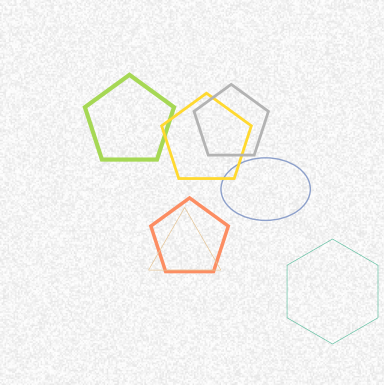[{"shape": "hexagon", "thickness": 0.5, "radius": 0.68, "center": [0.864, 0.243]}, {"shape": "pentagon", "thickness": 2.5, "radius": 0.53, "center": [0.492, 0.38]}, {"shape": "oval", "thickness": 1, "radius": 0.58, "center": [0.69, 0.509]}, {"shape": "pentagon", "thickness": 3, "radius": 0.61, "center": [0.336, 0.684]}, {"shape": "pentagon", "thickness": 2, "radius": 0.61, "center": [0.536, 0.635]}, {"shape": "triangle", "thickness": 0.5, "radius": 0.54, "center": [0.48, 0.353]}, {"shape": "pentagon", "thickness": 2, "radius": 0.51, "center": [0.601, 0.679]}]